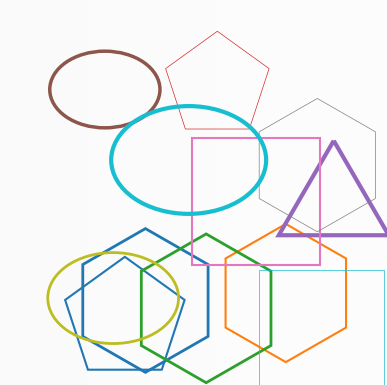[{"shape": "hexagon", "thickness": 2, "radius": 0.93, "center": [0.375, 0.22]}, {"shape": "pentagon", "thickness": 1.5, "radius": 0.81, "center": [0.322, 0.171]}, {"shape": "hexagon", "thickness": 1.5, "radius": 0.9, "center": [0.738, 0.239]}, {"shape": "hexagon", "thickness": 2, "radius": 0.97, "center": [0.532, 0.199]}, {"shape": "pentagon", "thickness": 0.5, "radius": 0.7, "center": [0.561, 0.778]}, {"shape": "triangle", "thickness": 3, "radius": 0.82, "center": [0.861, 0.471]}, {"shape": "oval", "thickness": 2.5, "radius": 0.71, "center": [0.271, 0.768]}, {"shape": "square", "thickness": 1.5, "radius": 0.82, "center": [0.661, 0.477]}, {"shape": "hexagon", "thickness": 0.5, "radius": 0.87, "center": [0.819, 0.571]}, {"shape": "oval", "thickness": 2, "radius": 0.84, "center": [0.292, 0.226]}, {"shape": "oval", "thickness": 3, "radius": 1.0, "center": [0.487, 0.584]}, {"shape": "square", "thickness": 0.5, "radius": 0.81, "center": [0.83, 0.136]}]